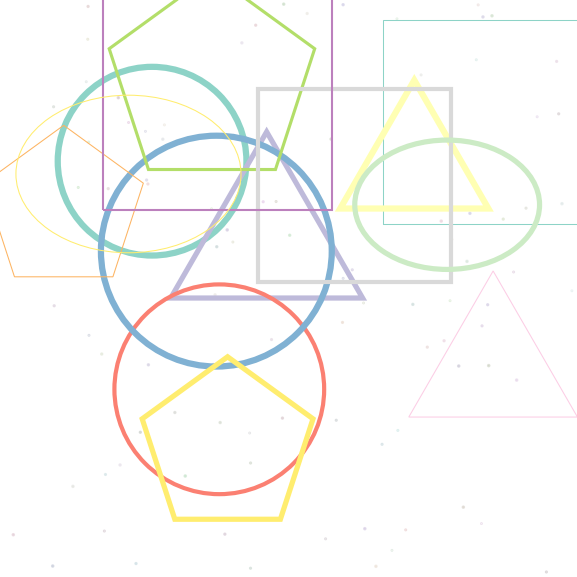[{"shape": "circle", "thickness": 3, "radius": 0.82, "center": [0.263, 0.72]}, {"shape": "square", "thickness": 0.5, "radius": 0.88, "center": [0.84, 0.787]}, {"shape": "triangle", "thickness": 3, "radius": 0.74, "center": [0.717, 0.712]}, {"shape": "triangle", "thickness": 2.5, "radius": 0.96, "center": [0.462, 0.579]}, {"shape": "circle", "thickness": 2, "radius": 0.91, "center": [0.38, 0.325]}, {"shape": "circle", "thickness": 3, "radius": 1.0, "center": [0.375, 0.564]}, {"shape": "pentagon", "thickness": 0.5, "radius": 0.73, "center": [0.11, 0.637]}, {"shape": "pentagon", "thickness": 1.5, "radius": 0.94, "center": [0.367, 0.857]}, {"shape": "triangle", "thickness": 0.5, "radius": 0.84, "center": [0.854, 0.361]}, {"shape": "square", "thickness": 2, "radius": 0.84, "center": [0.614, 0.678]}, {"shape": "square", "thickness": 1, "radius": 0.99, "center": [0.377, 0.833]}, {"shape": "oval", "thickness": 2.5, "radius": 0.8, "center": [0.774, 0.645]}, {"shape": "pentagon", "thickness": 2.5, "radius": 0.78, "center": [0.394, 0.226]}, {"shape": "oval", "thickness": 0.5, "radius": 0.97, "center": [0.222, 0.698]}]